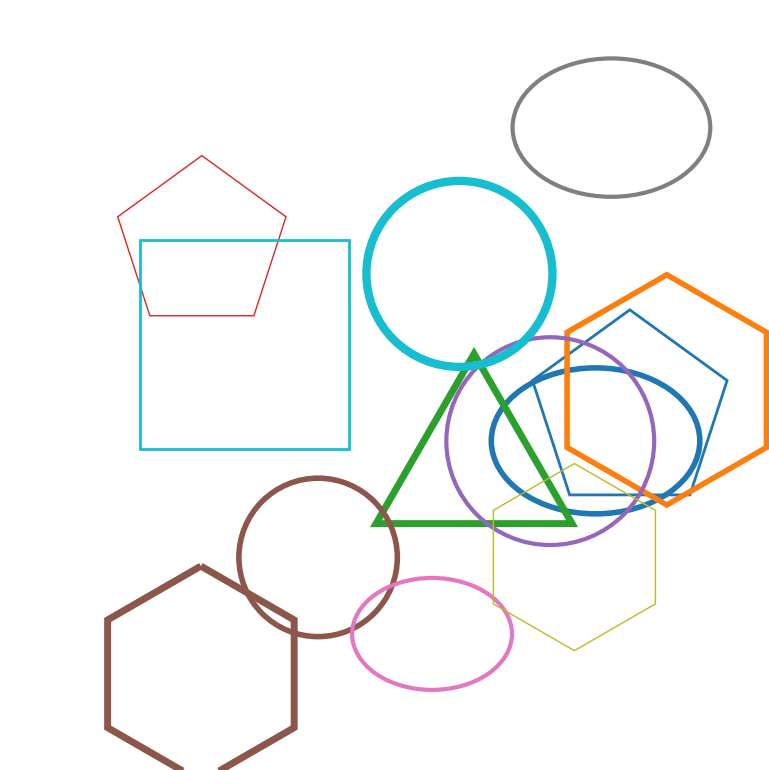[{"shape": "oval", "thickness": 2, "radius": 0.68, "center": [0.773, 0.427]}, {"shape": "pentagon", "thickness": 1, "radius": 0.66, "center": [0.818, 0.465]}, {"shape": "hexagon", "thickness": 2, "radius": 0.75, "center": [0.866, 0.494]}, {"shape": "triangle", "thickness": 2.5, "radius": 0.73, "center": [0.616, 0.393]}, {"shape": "pentagon", "thickness": 0.5, "radius": 0.57, "center": [0.262, 0.683]}, {"shape": "circle", "thickness": 1.5, "radius": 0.67, "center": [0.715, 0.427]}, {"shape": "circle", "thickness": 2, "radius": 0.51, "center": [0.413, 0.276]}, {"shape": "hexagon", "thickness": 2.5, "radius": 0.7, "center": [0.261, 0.125]}, {"shape": "oval", "thickness": 1.5, "radius": 0.52, "center": [0.561, 0.177]}, {"shape": "oval", "thickness": 1.5, "radius": 0.64, "center": [0.794, 0.834]}, {"shape": "hexagon", "thickness": 0.5, "radius": 0.61, "center": [0.746, 0.276]}, {"shape": "square", "thickness": 1, "radius": 0.68, "center": [0.317, 0.553]}, {"shape": "circle", "thickness": 3, "radius": 0.6, "center": [0.597, 0.644]}]